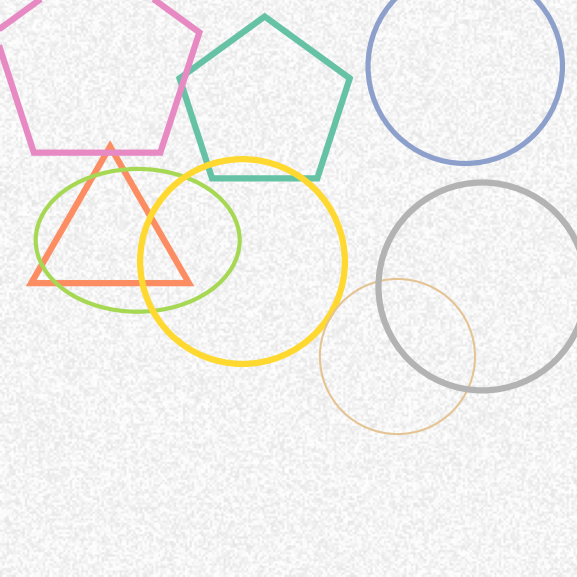[{"shape": "pentagon", "thickness": 3, "radius": 0.77, "center": [0.458, 0.816]}, {"shape": "triangle", "thickness": 3, "radius": 0.79, "center": [0.191, 0.588]}, {"shape": "circle", "thickness": 2.5, "radius": 0.84, "center": [0.806, 0.884]}, {"shape": "pentagon", "thickness": 3, "radius": 0.93, "center": [0.168, 0.885]}, {"shape": "oval", "thickness": 2, "radius": 0.88, "center": [0.238, 0.583]}, {"shape": "circle", "thickness": 3, "radius": 0.89, "center": [0.42, 0.546]}, {"shape": "circle", "thickness": 1, "radius": 0.67, "center": [0.688, 0.382]}, {"shape": "circle", "thickness": 3, "radius": 0.9, "center": [0.835, 0.503]}]